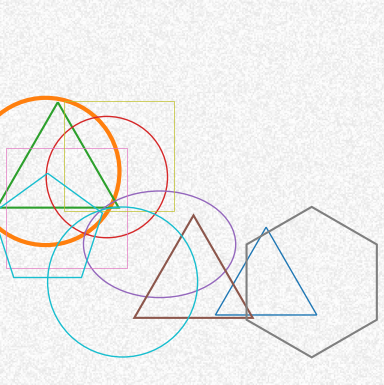[{"shape": "triangle", "thickness": 1, "radius": 0.76, "center": [0.691, 0.258]}, {"shape": "circle", "thickness": 3, "radius": 0.96, "center": [0.119, 0.555]}, {"shape": "triangle", "thickness": 1.5, "radius": 0.91, "center": [0.15, 0.552]}, {"shape": "circle", "thickness": 1, "radius": 0.79, "center": [0.278, 0.54]}, {"shape": "oval", "thickness": 1, "radius": 0.99, "center": [0.415, 0.365]}, {"shape": "triangle", "thickness": 1.5, "radius": 0.89, "center": [0.503, 0.263]}, {"shape": "square", "thickness": 0.5, "radius": 0.78, "center": [0.173, 0.459]}, {"shape": "hexagon", "thickness": 1.5, "radius": 0.98, "center": [0.81, 0.267]}, {"shape": "square", "thickness": 0.5, "radius": 0.72, "center": [0.309, 0.594]}, {"shape": "circle", "thickness": 1, "radius": 0.97, "center": [0.318, 0.268]}, {"shape": "pentagon", "thickness": 1, "radius": 0.75, "center": [0.124, 0.4]}]